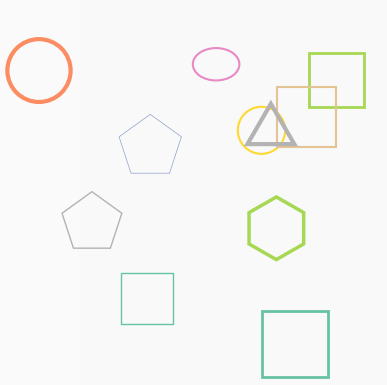[{"shape": "square", "thickness": 2, "radius": 0.43, "center": [0.761, 0.107]}, {"shape": "square", "thickness": 1, "radius": 0.33, "center": [0.38, 0.224]}, {"shape": "circle", "thickness": 3, "radius": 0.41, "center": [0.101, 0.817]}, {"shape": "pentagon", "thickness": 0.5, "radius": 0.42, "center": [0.388, 0.619]}, {"shape": "oval", "thickness": 1.5, "radius": 0.3, "center": [0.558, 0.833]}, {"shape": "square", "thickness": 2, "radius": 0.36, "center": [0.868, 0.792]}, {"shape": "hexagon", "thickness": 2.5, "radius": 0.41, "center": [0.713, 0.407]}, {"shape": "circle", "thickness": 1.5, "radius": 0.31, "center": [0.675, 0.661]}, {"shape": "square", "thickness": 1.5, "radius": 0.38, "center": [0.791, 0.696]}, {"shape": "triangle", "thickness": 3, "radius": 0.35, "center": [0.699, 0.661]}, {"shape": "pentagon", "thickness": 1, "radius": 0.41, "center": [0.237, 0.421]}]